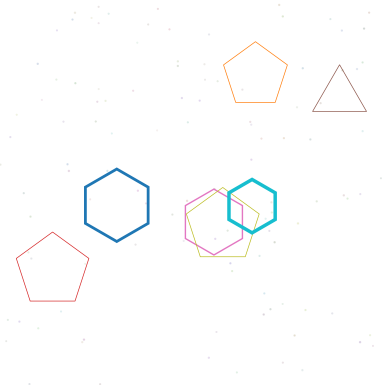[{"shape": "hexagon", "thickness": 2, "radius": 0.47, "center": [0.303, 0.467]}, {"shape": "pentagon", "thickness": 0.5, "radius": 0.44, "center": [0.664, 0.805]}, {"shape": "pentagon", "thickness": 0.5, "radius": 0.5, "center": [0.137, 0.298]}, {"shape": "triangle", "thickness": 0.5, "radius": 0.4, "center": [0.882, 0.751]}, {"shape": "hexagon", "thickness": 1, "radius": 0.43, "center": [0.556, 0.423]}, {"shape": "pentagon", "thickness": 0.5, "radius": 0.5, "center": [0.579, 0.414]}, {"shape": "hexagon", "thickness": 2.5, "radius": 0.35, "center": [0.655, 0.465]}]